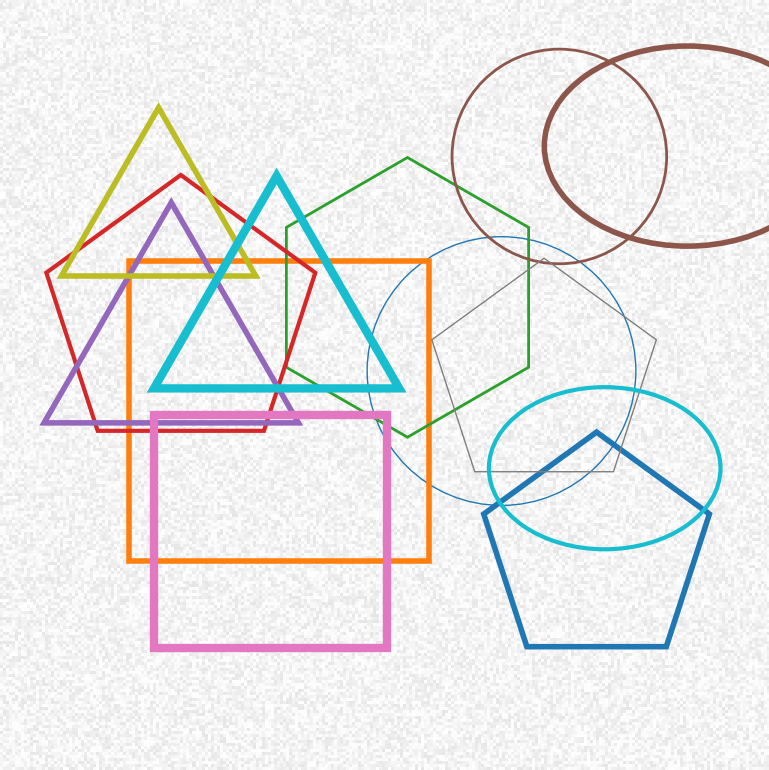[{"shape": "pentagon", "thickness": 2, "radius": 0.77, "center": [0.775, 0.285]}, {"shape": "circle", "thickness": 0.5, "radius": 0.87, "center": [0.651, 0.518]}, {"shape": "square", "thickness": 2, "radius": 0.97, "center": [0.363, 0.466]}, {"shape": "hexagon", "thickness": 1, "radius": 0.91, "center": [0.529, 0.614]}, {"shape": "pentagon", "thickness": 1.5, "radius": 0.92, "center": [0.235, 0.589]}, {"shape": "triangle", "thickness": 2, "radius": 0.95, "center": [0.222, 0.546]}, {"shape": "circle", "thickness": 1, "radius": 0.7, "center": [0.726, 0.797]}, {"shape": "oval", "thickness": 2, "radius": 0.93, "center": [0.893, 0.81]}, {"shape": "square", "thickness": 3, "radius": 0.76, "center": [0.351, 0.31]}, {"shape": "pentagon", "thickness": 0.5, "radius": 0.77, "center": [0.707, 0.511]}, {"shape": "triangle", "thickness": 2, "radius": 0.73, "center": [0.206, 0.714]}, {"shape": "oval", "thickness": 1.5, "radius": 0.75, "center": [0.785, 0.392]}, {"shape": "triangle", "thickness": 3, "radius": 0.92, "center": [0.359, 0.588]}]